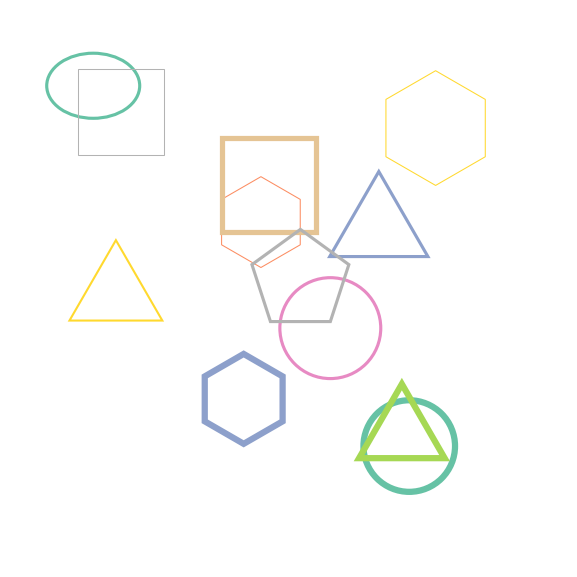[{"shape": "circle", "thickness": 3, "radius": 0.4, "center": [0.709, 0.227]}, {"shape": "oval", "thickness": 1.5, "radius": 0.4, "center": [0.161, 0.851]}, {"shape": "hexagon", "thickness": 0.5, "radius": 0.39, "center": [0.452, 0.615]}, {"shape": "hexagon", "thickness": 3, "radius": 0.39, "center": [0.422, 0.308]}, {"shape": "triangle", "thickness": 1.5, "radius": 0.49, "center": [0.656, 0.604]}, {"shape": "circle", "thickness": 1.5, "radius": 0.44, "center": [0.572, 0.431]}, {"shape": "triangle", "thickness": 3, "radius": 0.43, "center": [0.696, 0.249]}, {"shape": "hexagon", "thickness": 0.5, "radius": 0.5, "center": [0.754, 0.777]}, {"shape": "triangle", "thickness": 1, "radius": 0.46, "center": [0.201, 0.49]}, {"shape": "square", "thickness": 2.5, "radius": 0.4, "center": [0.466, 0.679]}, {"shape": "square", "thickness": 0.5, "radius": 0.37, "center": [0.21, 0.805]}, {"shape": "pentagon", "thickness": 1.5, "radius": 0.44, "center": [0.52, 0.514]}]